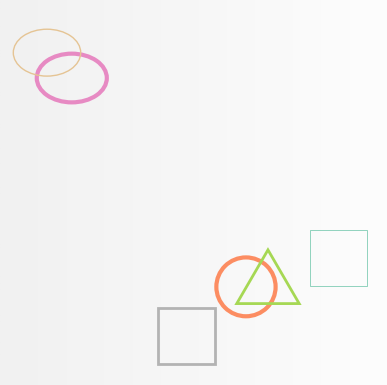[{"shape": "square", "thickness": 0.5, "radius": 0.37, "center": [0.872, 0.33]}, {"shape": "circle", "thickness": 3, "radius": 0.38, "center": [0.635, 0.255]}, {"shape": "oval", "thickness": 3, "radius": 0.45, "center": [0.185, 0.797]}, {"shape": "triangle", "thickness": 2, "radius": 0.47, "center": [0.692, 0.258]}, {"shape": "oval", "thickness": 1, "radius": 0.43, "center": [0.121, 0.863]}, {"shape": "square", "thickness": 2, "radius": 0.37, "center": [0.481, 0.127]}]